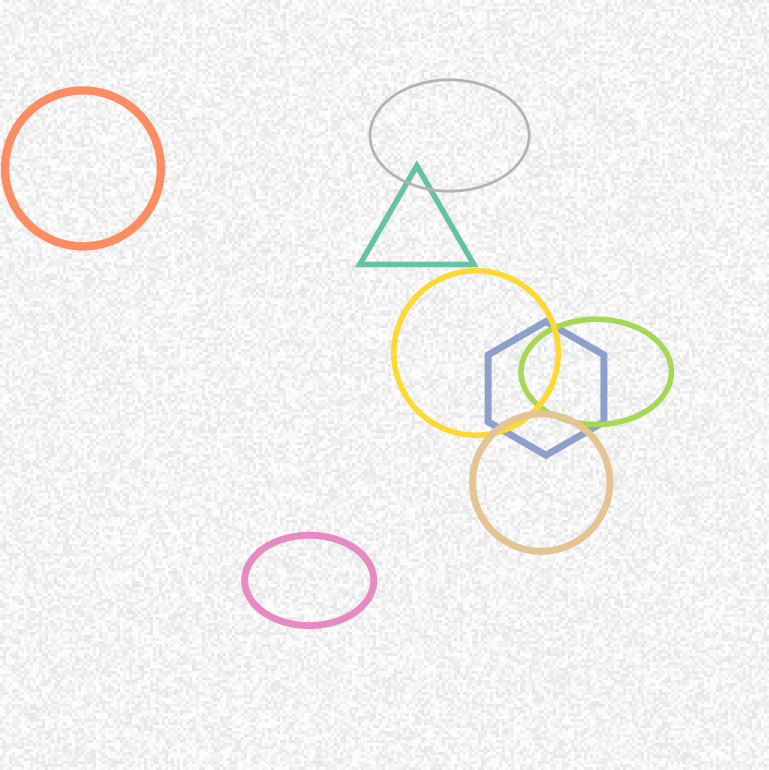[{"shape": "triangle", "thickness": 2, "radius": 0.43, "center": [0.541, 0.699]}, {"shape": "circle", "thickness": 3, "radius": 0.51, "center": [0.108, 0.781]}, {"shape": "hexagon", "thickness": 2.5, "radius": 0.43, "center": [0.709, 0.496]}, {"shape": "oval", "thickness": 2.5, "radius": 0.42, "center": [0.402, 0.246]}, {"shape": "oval", "thickness": 2, "radius": 0.49, "center": [0.774, 0.517]}, {"shape": "circle", "thickness": 2, "radius": 0.53, "center": [0.618, 0.542]}, {"shape": "circle", "thickness": 2.5, "radius": 0.45, "center": [0.703, 0.373]}, {"shape": "oval", "thickness": 1, "radius": 0.52, "center": [0.584, 0.824]}]